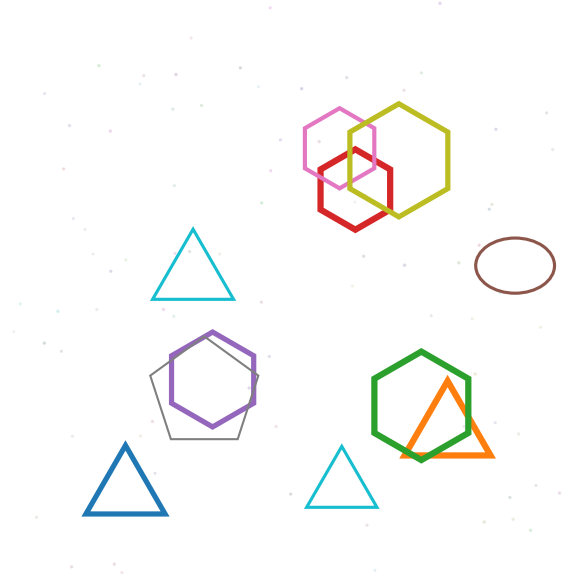[{"shape": "triangle", "thickness": 2.5, "radius": 0.4, "center": [0.217, 0.149]}, {"shape": "triangle", "thickness": 3, "radius": 0.43, "center": [0.775, 0.253]}, {"shape": "hexagon", "thickness": 3, "radius": 0.47, "center": [0.73, 0.296]}, {"shape": "hexagon", "thickness": 3, "radius": 0.35, "center": [0.615, 0.671]}, {"shape": "hexagon", "thickness": 2.5, "radius": 0.41, "center": [0.368, 0.342]}, {"shape": "oval", "thickness": 1.5, "radius": 0.34, "center": [0.892, 0.539]}, {"shape": "hexagon", "thickness": 2, "radius": 0.35, "center": [0.588, 0.742]}, {"shape": "pentagon", "thickness": 1, "radius": 0.49, "center": [0.354, 0.318]}, {"shape": "hexagon", "thickness": 2.5, "radius": 0.49, "center": [0.691, 0.722]}, {"shape": "triangle", "thickness": 1.5, "radius": 0.4, "center": [0.334, 0.521]}, {"shape": "triangle", "thickness": 1.5, "radius": 0.35, "center": [0.592, 0.156]}]